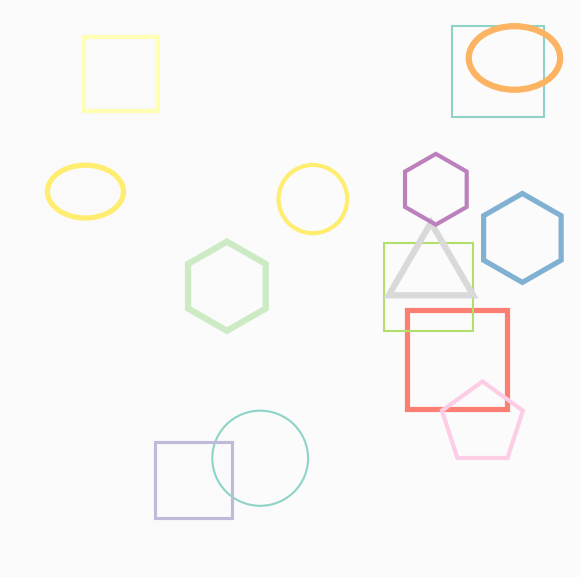[{"shape": "square", "thickness": 1, "radius": 0.4, "center": [0.857, 0.875]}, {"shape": "circle", "thickness": 1, "radius": 0.41, "center": [0.448, 0.206]}, {"shape": "square", "thickness": 2, "radius": 0.32, "center": [0.208, 0.871]}, {"shape": "square", "thickness": 1.5, "radius": 0.33, "center": [0.333, 0.168]}, {"shape": "square", "thickness": 2.5, "radius": 0.43, "center": [0.786, 0.377]}, {"shape": "hexagon", "thickness": 2.5, "radius": 0.38, "center": [0.899, 0.587]}, {"shape": "oval", "thickness": 3, "radius": 0.39, "center": [0.885, 0.899]}, {"shape": "square", "thickness": 1, "radius": 0.38, "center": [0.737, 0.503]}, {"shape": "pentagon", "thickness": 2, "radius": 0.37, "center": [0.83, 0.265]}, {"shape": "triangle", "thickness": 3, "radius": 0.42, "center": [0.741, 0.53]}, {"shape": "hexagon", "thickness": 2, "radius": 0.31, "center": [0.75, 0.671]}, {"shape": "hexagon", "thickness": 3, "radius": 0.39, "center": [0.39, 0.504]}, {"shape": "oval", "thickness": 2.5, "radius": 0.33, "center": [0.147, 0.667]}, {"shape": "circle", "thickness": 2, "radius": 0.3, "center": [0.538, 0.654]}]